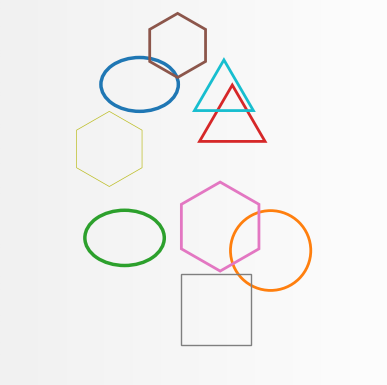[{"shape": "oval", "thickness": 2.5, "radius": 0.5, "center": [0.36, 0.781]}, {"shape": "circle", "thickness": 2, "radius": 0.52, "center": [0.698, 0.349]}, {"shape": "oval", "thickness": 2.5, "radius": 0.51, "center": [0.321, 0.382]}, {"shape": "triangle", "thickness": 2, "radius": 0.49, "center": [0.599, 0.682]}, {"shape": "hexagon", "thickness": 2, "radius": 0.42, "center": [0.458, 0.882]}, {"shape": "hexagon", "thickness": 2, "radius": 0.58, "center": [0.568, 0.411]}, {"shape": "square", "thickness": 1, "radius": 0.46, "center": [0.557, 0.196]}, {"shape": "hexagon", "thickness": 0.5, "radius": 0.49, "center": [0.282, 0.613]}, {"shape": "triangle", "thickness": 2, "radius": 0.44, "center": [0.578, 0.757]}]